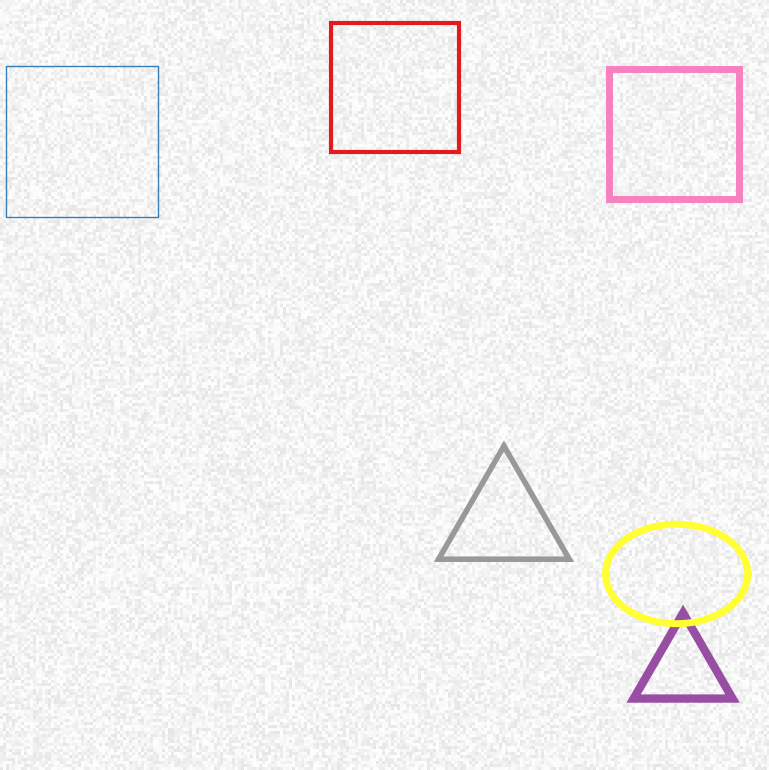[{"shape": "square", "thickness": 1.5, "radius": 0.42, "center": [0.513, 0.886]}, {"shape": "square", "thickness": 0.5, "radius": 0.49, "center": [0.106, 0.816]}, {"shape": "triangle", "thickness": 3, "radius": 0.37, "center": [0.887, 0.13]}, {"shape": "oval", "thickness": 2.5, "radius": 0.46, "center": [0.879, 0.255]}, {"shape": "square", "thickness": 2.5, "radius": 0.42, "center": [0.875, 0.826]}, {"shape": "triangle", "thickness": 2, "radius": 0.49, "center": [0.654, 0.323]}]